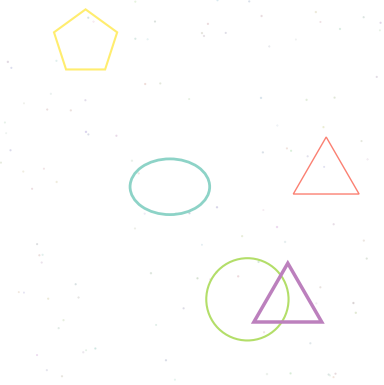[{"shape": "oval", "thickness": 2, "radius": 0.52, "center": [0.441, 0.515]}, {"shape": "triangle", "thickness": 1, "radius": 0.49, "center": [0.847, 0.545]}, {"shape": "circle", "thickness": 1.5, "radius": 0.53, "center": [0.643, 0.223]}, {"shape": "triangle", "thickness": 2.5, "radius": 0.51, "center": [0.748, 0.215]}, {"shape": "pentagon", "thickness": 1.5, "radius": 0.43, "center": [0.222, 0.889]}]